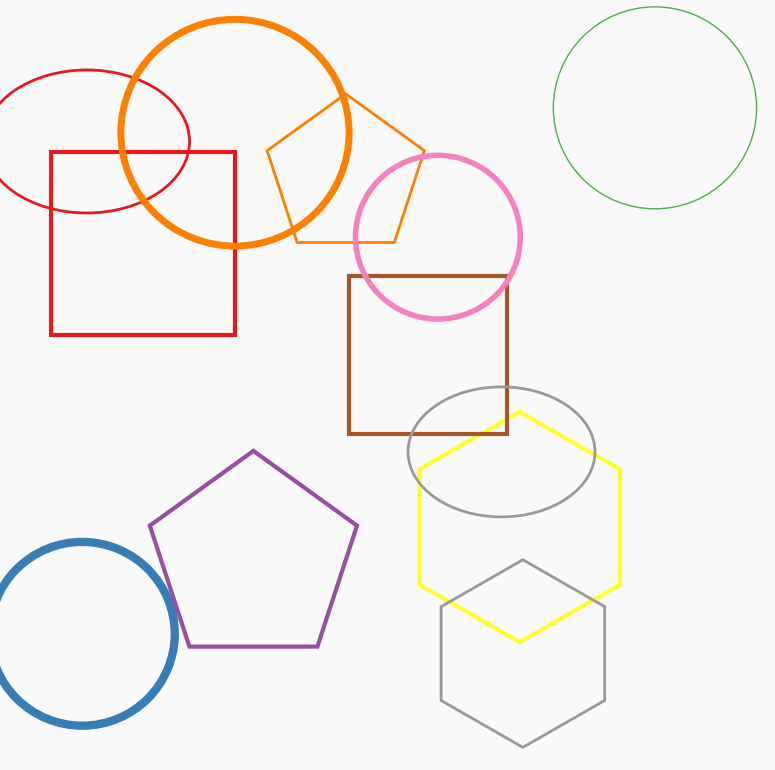[{"shape": "oval", "thickness": 1, "radius": 0.66, "center": [0.112, 0.816]}, {"shape": "square", "thickness": 1.5, "radius": 0.59, "center": [0.185, 0.683]}, {"shape": "circle", "thickness": 3, "radius": 0.6, "center": [0.106, 0.177]}, {"shape": "circle", "thickness": 0.5, "radius": 0.66, "center": [0.845, 0.86]}, {"shape": "pentagon", "thickness": 1.5, "radius": 0.7, "center": [0.327, 0.274]}, {"shape": "circle", "thickness": 2.5, "radius": 0.74, "center": [0.303, 0.828]}, {"shape": "pentagon", "thickness": 1, "radius": 0.53, "center": [0.446, 0.771]}, {"shape": "hexagon", "thickness": 1.5, "radius": 0.75, "center": [0.671, 0.316]}, {"shape": "square", "thickness": 1.5, "radius": 0.51, "center": [0.552, 0.539]}, {"shape": "circle", "thickness": 2, "radius": 0.53, "center": [0.565, 0.692]}, {"shape": "oval", "thickness": 1, "radius": 0.6, "center": [0.647, 0.413]}, {"shape": "hexagon", "thickness": 1, "radius": 0.61, "center": [0.675, 0.151]}]